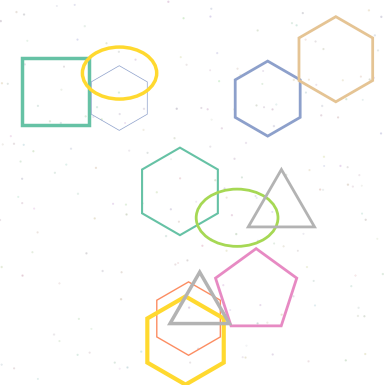[{"shape": "hexagon", "thickness": 1.5, "radius": 0.57, "center": [0.467, 0.503]}, {"shape": "square", "thickness": 2.5, "radius": 0.43, "center": [0.144, 0.762]}, {"shape": "hexagon", "thickness": 1, "radius": 0.48, "center": [0.49, 0.173]}, {"shape": "hexagon", "thickness": 2, "radius": 0.49, "center": [0.695, 0.744]}, {"shape": "hexagon", "thickness": 0.5, "radius": 0.42, "center": [0.31, 0.745]}, {"shape": "pentagon", "thickness": 2, "radius": 0.55, "center": [0.665, 0.243]}, {"shape": "oval", "thickness": 2, "radius": 0.53, "center": [0.616, 0.434]}, {"shape": "oval", "thickness": 2.5, "radius": 0.48, "center": [0.311, 0.81]}, {"shape": "hexagon", "thickness": 3, "radius": 0.57, "center": [0.482, 0.116]}, {"shape": "hexagon", "thickness": 2, "radius": 0.55, "center": [0.872, 0.846]}, {"shape": "triangle", "thickness": 2.5, "radius": 0.45, "center": [0.519, 0.204]}, {"shape": "triangle", "thickness": 2, "radius": 0.5, "center": [0.731, 0.46]}]